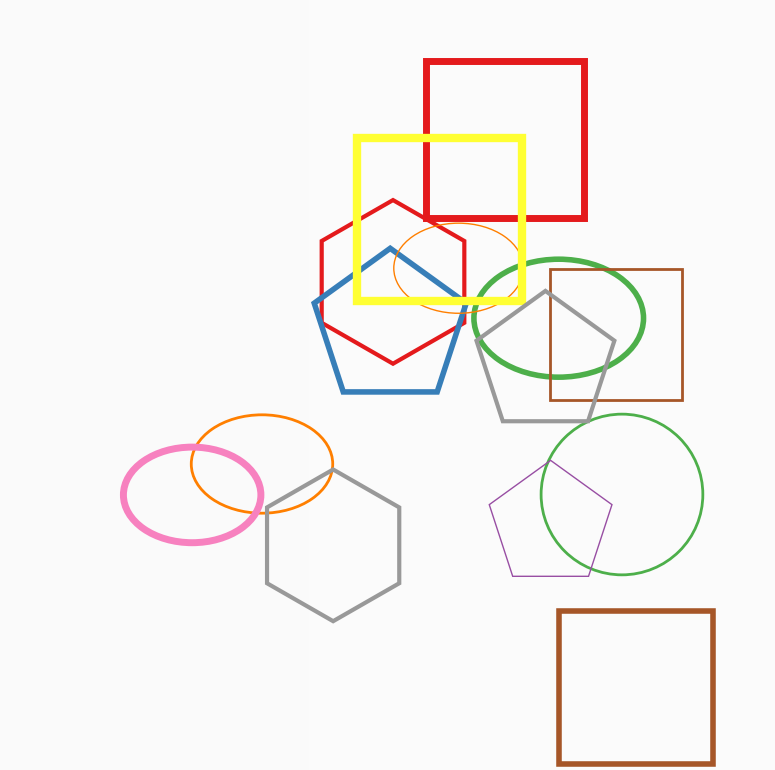[{"shape": "square", "thickness": 2.5, "radius": 0.51, "center": [0.651, 0.819]}, {"shape": "hexagon", "thickness": 1.5, "radius": 0.53, "center": [0.507, 0.634]}, {"shape": "pentagon", "thickness": 2, "radius": 0.52, "center": [0.504, 0.574]}, {"shape": "oval", "thickness": 2, "radius": 0.55, "center": [0.721, 0.587]}, {"shape": "circle", "thickness": 1, "radius": 0.52, "center": [0.803, 0.358]}, {"shape": "pentagon", "thickness": 0.5, "radius": 0.42, "center": [0.71, 0.319]}, {"shape": "oval", "thickness": 0.5, "radius": 0.42, "center": [0.592, 0.652]}, {"shape": "oval", "thickness": 1, "radius": 0.46, "center": [0.338, 0.397]}, {"shape": "square", "thickness": 3, "radius": 0.53, "center": [0.567, 0.715]}, {"shape": "square", "thickness": 1, "radius": 0.43, "center": [0.795, 0.566]}, {"shape": "square", "thickness": 2, "radius": 0.5, "center": [0.821, 0.108]}, {"shape": "oval", "thickness": 2.5, "radius": 0.44, "center": [0.248, 0.357]}, {"shape": "pentagon", "thickness": 1.5, "radius": 0.47, "center": [0.704, 0.529]}, {"shape": "hexagon", "thickness": 1.5, "radius": 0.49, "center": [0.43, 0.292]}]